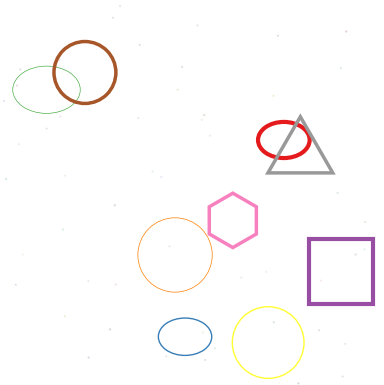[{"shape": "oval", "thickness": 3, "radius": 0.34, "center": [0.737, 0.636]}, {"shape": "oval", "thickness": 1, "radius": 0.35, "center": [0.481, 0.125]}, {"shape": "oval", "thickness": 0.5, "radius": 0.44, "center": [0.121, 0.767]}, {"shape": "square", "thickness": 3, "radius": 0.42, "center": [0.885, 0.296]}, {"shape": "circle", "thickness": 0.5, "radius": 0.48, "center": [0.455, 0.338]}, {"shape": "circle", "thickness": 1, "radius": 0.47, "center": [0.697, 0.11]}, {"shape": "circle", "thickness": 2.5, "radius": 0.4, "center": [0.221, 0.812]}, {"shape": "hexagon", "thickness": 2.5, "radius": 0.35, "center": [0.605, 0.428]}, {"shape": "triangle", "thickness": 2.5, "radius": 0.49, "center": [0.78, 0.6]}]